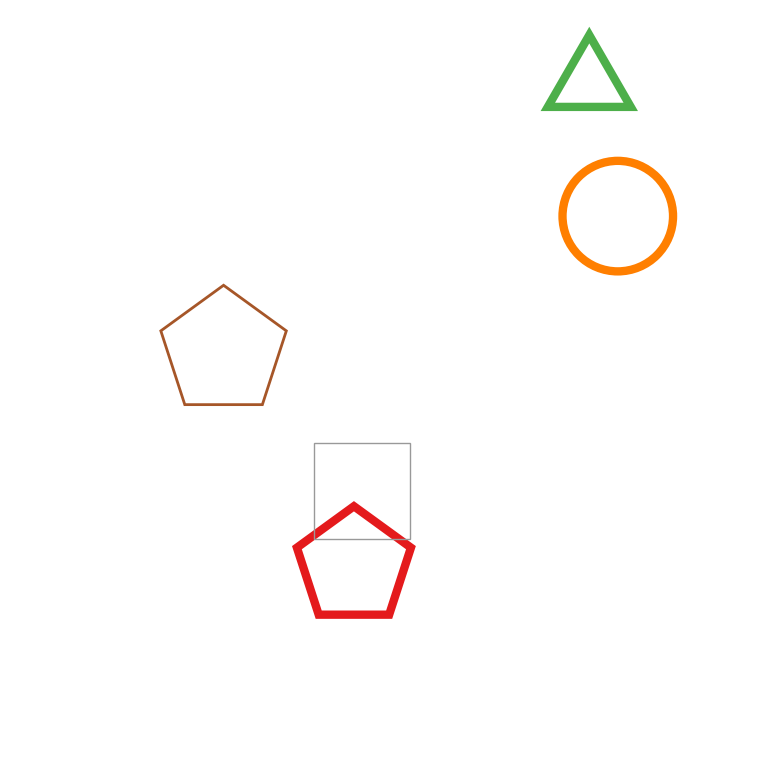[{"shape": "pentagon", "thickness": 3, "radius": 0.39, "center": [0.46, 0.265]}, {"shape": "triangle", "thickness": 3, "radius": 0.31, "center": [0.765, 0.892]}, {"shape": "circle", "thickness": 3, "radius": 0.36, "center": [0.802, 0.719]}, {"shape": "pentagon", "thickness": 1, "radius": 0.43, "center": [0.29, 0.544]}, {"shape": "square", "thickness": 0.5, "radius": 0.31, "center": [0.47, 0.363]}]